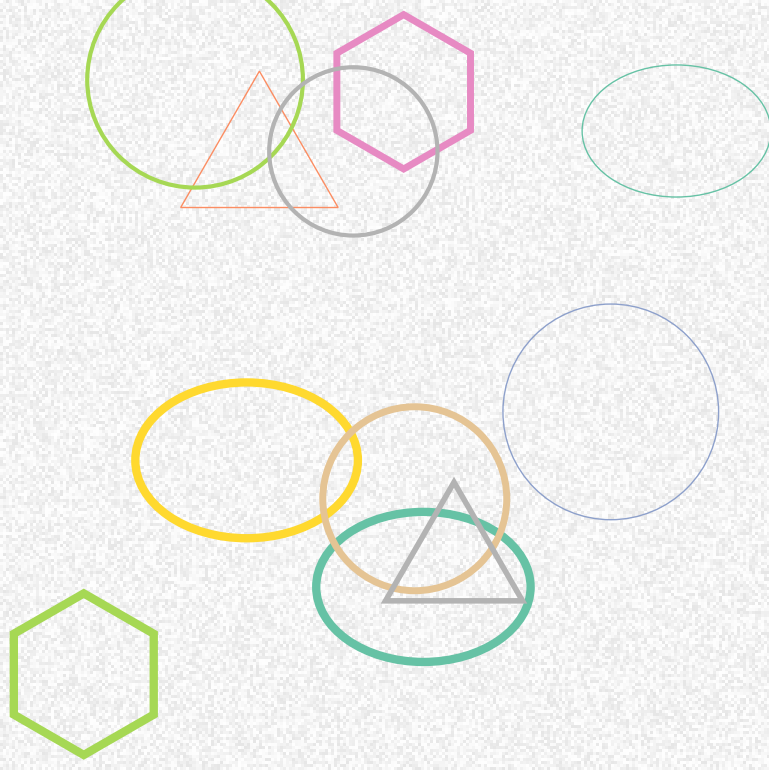[{"shape": "oval", "thickness": 3, "radius": 0.7, "center": [0.55, 0.238]}, {"shape": "oval", "thickness": 0.5, "radius": 0.61, "center": [0.879, 0.83]}, {"shape": "triangle", "thickness": 0.5, "radius": 0.59, "center": [0.337, 0.79]}, {"shape": "circle", "thickness": 0.5, "radius": 0.7, "center": [0.793, 0.465]}, {"shape": "hexagon", "thickness": 2.5, "radius": 0.5, "center": [0.524, 0.881]}, {"shape": "hexagon", "thickness": 3, "radius": 0.52, "center": [0.109, 0.124]}, {"shape": "circle", "thickness": 1.5, "radius": 0.7, "center": [0.253, 0.896]}, {"shape": "oval", "thickness": 3, "radius": 0.72, "center": [0.32, 0.402]}, {"shape": "circle", "thickness": 2.5, "radius": 0.6, "center": [0.539, 0.352]}, {"shape": "triangle", "thickness": 2, "radius": 0.51, "center": [0.59, 0.271]}, {"shape": "circle", "thickness": 1.5, "radius": 0.55, "center": [0.459, 0.803]}]